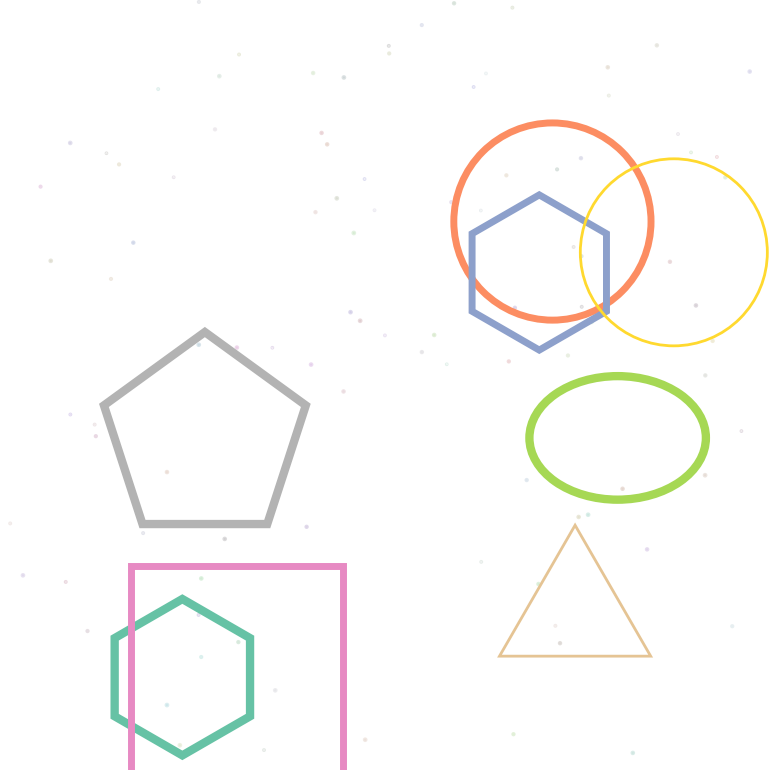[{"shape": "hexagon", "thickness": 3, "radius": 0.51, "center": [0.237, 0.121]}, {"shape": "circle", "thickness": 2.5, "radius": 0.64, "center": [0.717, 0.712]}, {"shape": "hexagon", "thickness": 2.5, "radius": 0.5, "center": [0.7, 0.646]}, {"shape": "square", "thickness": 2.5, "radius": 0.69, "center": [0.308, 0.127]}, {"shape": "oval", "thickness": 3, "radius": 0.57, "center": [0.802, 0.431]}, {"shape": "circle", "thickness": 1, "radius": 0.61, "center": [0.875, 0.672]}, {"shape": "triangle", "thickness": 1, "radius": 0.57, "center": [0.747, 0.205]}, {"shape": "pentagon", "thickness": 3, "radius": 0.69, "center": [0.266, 0.431]}]